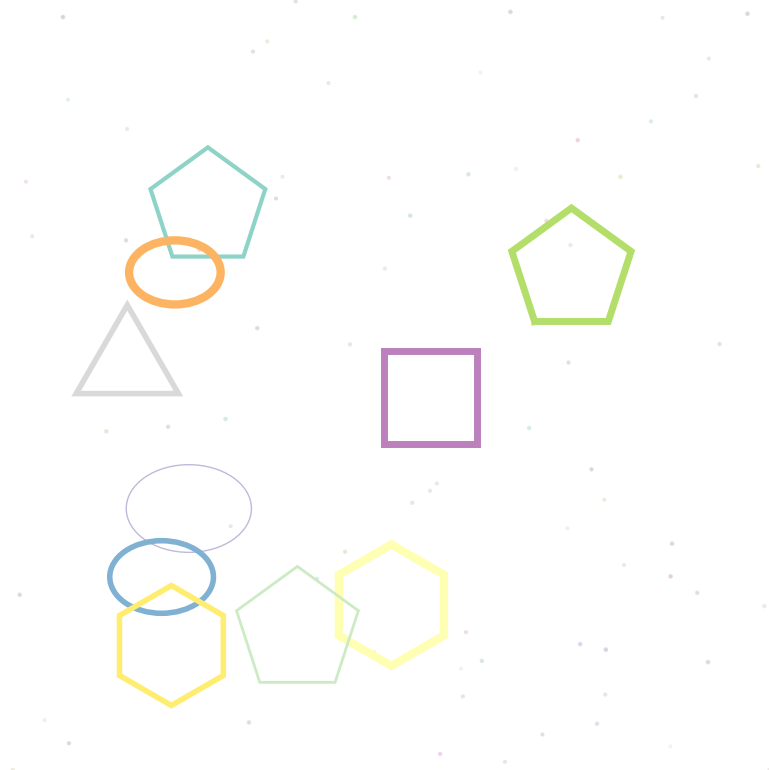[{"shape": "pentagon", "thickness": 1.5, "radius": 0.39, "center": [0.27, 0.73]}, {"shape": "hexagon", "thickness": 3, "radius": 0.39, "center": [0.508, 0.214]}, {"shape": "oval", "thickness": 0.5, "radius": 0.41, "center": [0.245, 0.34]}, {"shape": "oval", "thickness": 2, "radius": 0.34, "center": [0.21, 0.251]}, {"shape": "oval", "thickness": 3, "radius": 0.3, "center": [0.227, 0.646]}, {"shape": "pentagon", "thickness": 2.5, "radius": 0.41, "center": [0.742, 0.648]}, {"shape": "triangle", "thickness": 2, "radius": 0.38, "center": [0.165, 0.527]}, {"shape": "square", "thickness": 2.5, "radius": 0.3, "center": [0.56, 0.484]}, {"shape": "pentagon", "thickness": 1, "radius": 0.42, "center": [0.386, 0.181]}, {"shape": "hexagon", "thickness": 2, "radius": 0.39, "center": [0.223, 0.162]}]